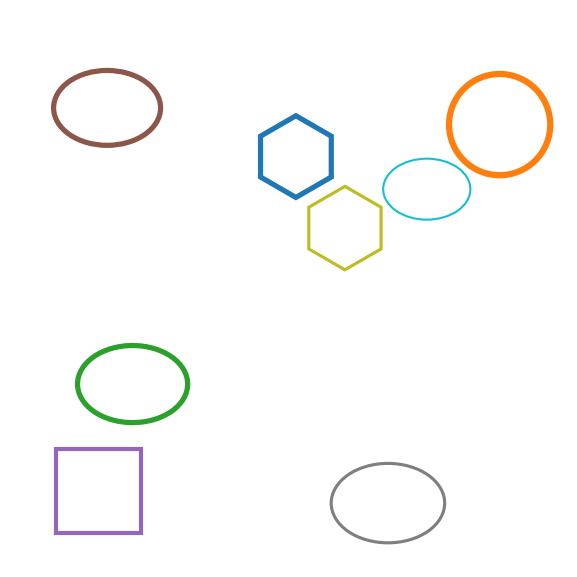[{"shape": "hexagon", "thickness": 2.5, "radius": 0.35, "center": [0.512, 0.728]}, {"shape": "circle", "thickness": 3, "radius": 0.44, "center": [0.865, 0.783]}, {"shape": "oval", "thickness": 2.5, "radius": 0.48, "center": [0.23, 0.334]}, {"shape": "square", "thickness": 2, "radius": 0.36, "center": [0.171, 0.15]}, {"shape": "oval", "thickness": 2.5, "radius": 0.46, "center": [0.185, 0.812]}, {"shape": "oval", "thickness": 1.5, "radius": 0.49, "center": [0.672, 0.128]}, {"shape": "hexagon", "thickness": 1.5, "radius": 0.36, "center": [0.597, 0.604]}, {"shape": "oval", "thickness": 1, "radius": 0.38, "center": [0.739, 0.672]}]